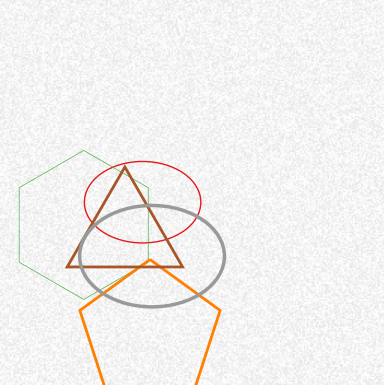[{"shape": "oval", "thickness": 1, "radius": 0.76, "center": [0.37, 0.475]}, {"shape": "hexagon", "thickness": 0.5, "radius": 0.97, "center": [0.217, 0.416]}, {"shape": "pentagon", "thickness": 2, "radius": 0.96, "center": [0.39, 0.134]}, {"shape": "triangle", "thickness": 2, "radius": 0.87, "center": [0.324, 0.393]}, {"shape": "oval", "thickness": 2.5, "radius": 0.94, "center": [0.395, 0.335]}]